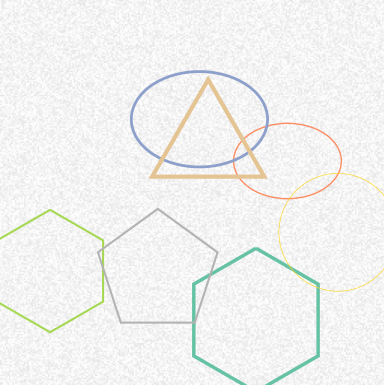[{"shape": "hexagon", "thickness": 2.5, "radius": 0.93, "center": [0.665, 0.169]}, {"shape": "oval", "thickness": 1, "radius": 0.7, "center": [0.747, 0.582]}, {"shape": "oval", "thickness": 2, "radius": 0.88, "center": [0.518, 0.69]}, {"shape": "hexagon", "thickness": 1.5, "radius": 0.8, "center": [0.13, 0.296]}, {"shape": "circle", "thickness": 0.5, "radius": 0.77, "center": [0.878, 0.397]}, {"shape": "triangle", "thickness": 3, "radius": 0.84, "center": [0.541, 0.625]}, {"shape": "pentagon", "thickness": 1.5, "radius": 0.82, "center": [0.41, 0.294]}]